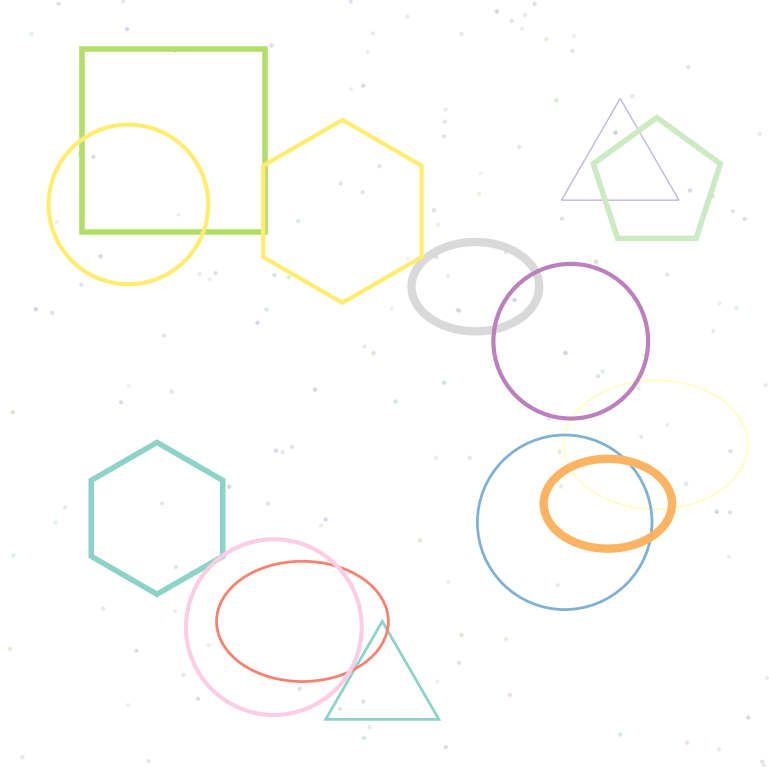[{"shape": "triangle", "thickness": 1, "radius": 0.42, "center": [0.496, 0.108]}, {"shape": "hexagon", "thickness": 2, "radius": 0.49, "center": [0.204, 0.327]}, {"shape": "oval", "thickness": 0.5, "radius": 0.6, "center": [0.852, 0.423]}, {"shape": "triangle", "thickness": 0.5, "radius": 0.44, "center": [0.805, 0.784]}, {"shape": "oval", "thickness": 1, "radius": 0.56, "center": [0.393, 0.193]}, {"shape": "circle", "thickness": 1, "radius": 0.57, "center": [0.733, 0.322]}, {"shape": "oval", "thickness": 3, "radius": 0.42, "center": [0.789, 0.346]}, {"shape": "square", "thickness": 2, "radius": 0.6, "center": [0.225, 0.817]}, {"shape": "circle", "thickness": 1.5, "radius": 0.57, "center": [0.356, 0.186]}, {"shape": "oval", "thickness": 3, "radius": 0.41, "center": [0.617, 0.628]}, {"shape": "circle", "thickness": 1.5, "radius": 0.5, "center": [0.741, 0.557]}, {"shape": "pentagon", "thickness": 2, "radius": 0.43, "center": [0.853, 0.761]}, {"shape": "circle", "thickness": 1.5, "radius": 0.52, "center": [0.167, 0.735]}, {"shape": "hexagon", "thickness": 1.5, "radius": 0.59, "center": [0.445, 0.725]}]